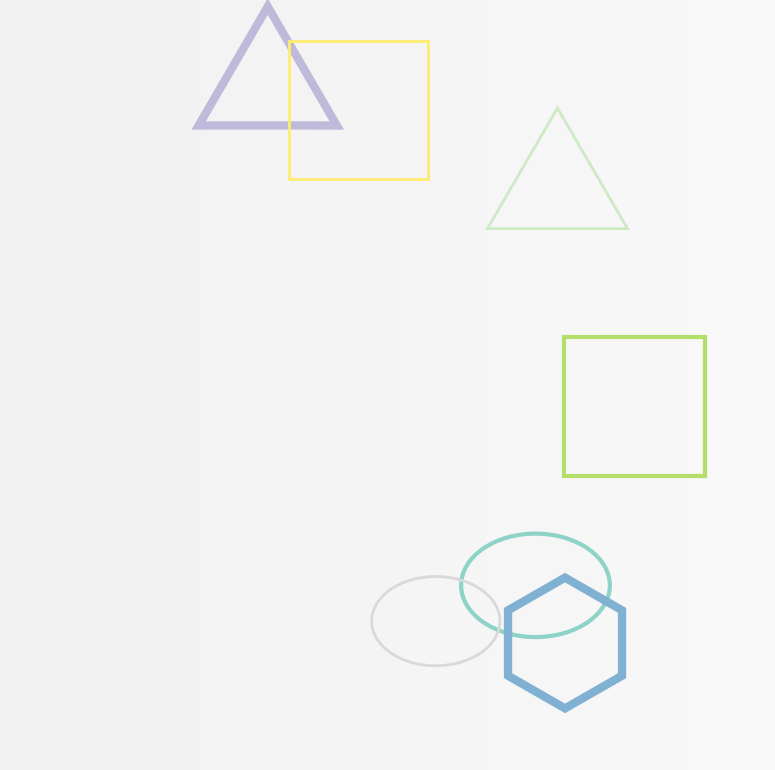[{"shape": "oval", "thickness": 1.5, "radius": 0.48, "center": [0.691, 0.24]}, {"shape": "triangle", "thickness": 3, "radius": 0.51, "center": [0.345, 0.888]}, {"shape": "hexagon", "thickness": 3, "radius": 0.42, "center": [0.729, 0.165]}, {"shape": "square", "thickness": 1.5, "radius": 0.45, "center": [0.819, 0.472]}, {"shape": "oval", "thickness": 1, "radius": 0.41, "center": [0.562, 0.193]}, {"shape": "triangle", "thickness": 1, "radius": 0.52, "center": [0.719, 0.755]}, {"shape": "square", "thickness": 1, "radius": 0.45, "center": [0.463, 0.857]}]